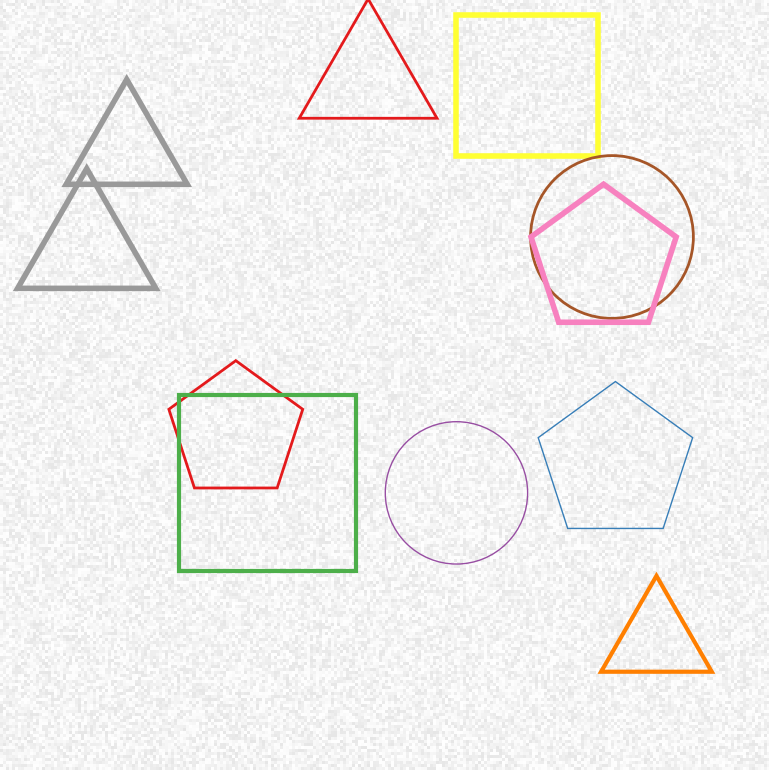[{"shape": "triangle", "thickness": 1, "radius": 0.52, "center": [0.478, 0.898]}, {"shape": "pentagon", "thickness": 1, "radius": 0.46, "center": [0.306, 0.44]}, {"shape": "pentagon", "thickness": 0.5, "radius": 0.53, "center": [0.799, 0.399]}, {"shape": "square", "thickness": 1.5, "radius": 0.57, "center": [0.347, 0.372]}, {"shape": "circle", "thickness": 0.5, "radius": 0.46, "center": [0.593, 0.36]}, {"shape": "triangle", "thickness": 1.5, "radius": 0.41, "center": [0.853, 0.169]}, {"shape": "square", "thickness": 2, "radius": 0.46, "center": [0.685, 0.889]}, {"shape": "circle", "thickness": 1, "radius": 0.53, "center": [0.795, 0.692]}, {"shape": "pentagon", "thickness": 2, "radius": 0.5, "center": [0.784, 0.662]}, {"shape": "triangle", "thickness": 2, "radius": 0.45, "center": [0.165, 0.806]}, {"shape": "triangle", "thickness": 2, "radius": 0.52, "center": [0.113, 0.677]}]